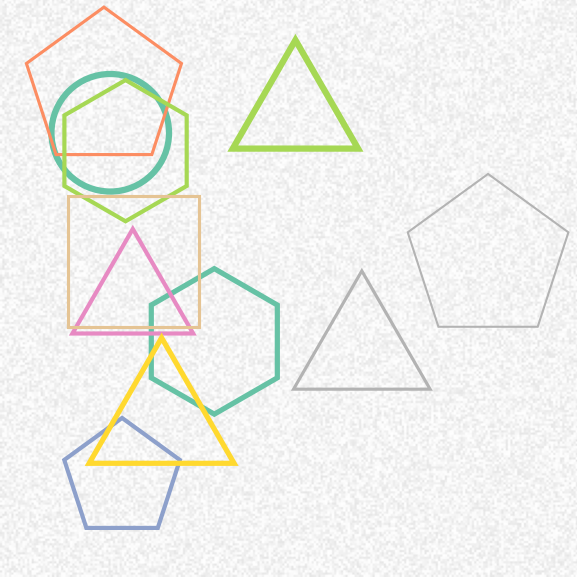[{"shape": "circle", "thickness": 3, "radius": 0.51, "center": [0.191, 0.769]}, {"shape": "hexagon", "thickness": 2.5, "radius": 0.63, "center": [0.371, 0.408]}, {"shape": "pentagon", "thickness": 1.5, "radius": 0.71, "center": [0.18, 0.846]}, {"shape": "pentagon", "thickness": 2, "radius": 0.53, "center": [0.211, 0.17]}, {"shape": "triangle", "thickness": 2, "radius": 0.6, "center": [0.23, 0.482]}, {"shape": "hexagon", "thickness": 2, "radius": 0.61, "center": [0.217, 0.738]}, {"shape": "triangle", "thickness": 3, "radius": 0.63, "center": [0.512, 0.804]}, {"shape": "triangle", "thickness": 2.5, "radius": 0.72, "center": [0.28, 0.269]}, {"shape": "square", "thickness": 1.5, "radius": 0.57, "center": [0.232, 0.547]}, {"shape": "triangle", "thickness": 1.5, "radius": 0.68, "center": [0.627, 0.394]}, {"shape": "pentagon", "thickness": 1, "radius": 0.73, "center": [0.845, 0.552]}]